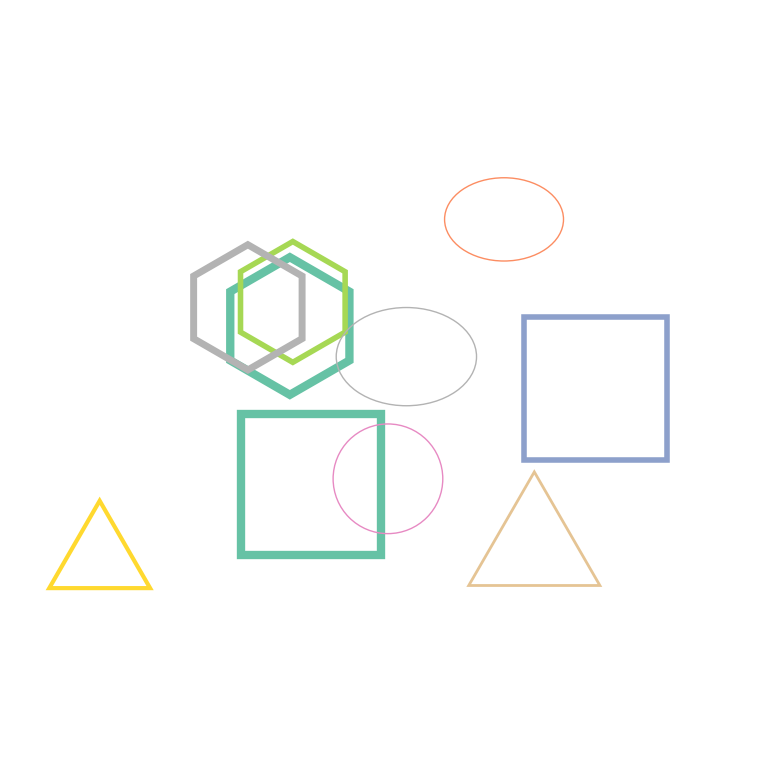[{"shape": "square", "thickness": 3, "radius": 0.46, "center": [0.404, 0.371]}, {"shape": "hexagon", "thickness": 3, "radius": 0.45, "center": [0.376, 0.577]}, {"shape": "oval", "thickness": 0.5, "radius": 0.39, "center": [0.655, 0.715]}, {"shape": "square", "thickness": 2, "radius": 0.46, "center": [0.773, 0.496]}, {"shape": "circle", "thickness": 0.5, "radius": 0.36, "center": [0.504, 0.378]}, {"shape": "hexagon", "thickness": 2, "radius": 0.39, "center": [0.38, 0.608]}, {"shape": "triangle", "thickness": 1.5, "radius": 0.38, "center": [0.129, 0.274]}, {"shape": "triangle", "thickness": 1, "radius": 0.49, "center": [0.694, 0.289]}, {"shape": "oval", "thickness": 0.5, "radius": 0.46, "center": [0.528, 0.537]}, {"shape": "hexagon", "thickness": 2.5, "radius": 0.41, "center": [0.322, 0.601]}]